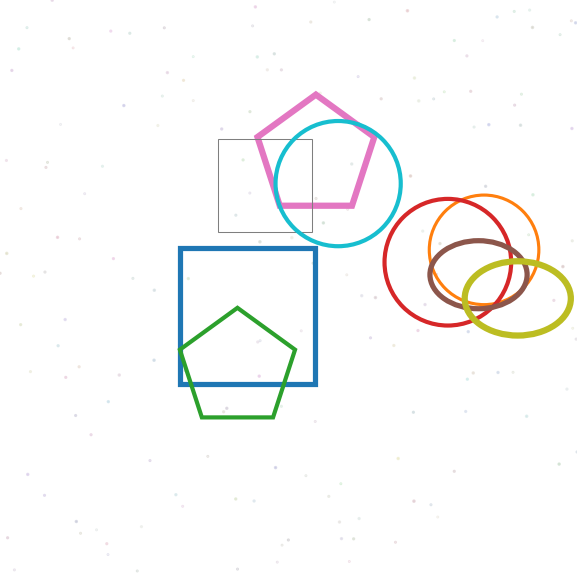[{"shape": "square", "thickness": 2.5, "radius": 0.59, "center": [0.429, 0.452]}, {"shape": "circle", "thickness": 1.5, "radius": 0.47, "center": [0.838, 0.566]}, {"shape": "pentagon", "thickness": 2, "radius": 0.52, "center": [0.411, 0.361]}, {"shape": "circle", "thickness": 2, "radius": 0.55, "center": [0.775, 0.545]}, {"shape": "oval", "thickness": 2.5, "radius": 0.42, "center": [0.829, 0.523]}, {"shape": "pentagon", "thickness": 3, "radius": 0.53, "center": [0.547, 0.729]}, {"shape": "square", "thickness": 0.5, "radius": 0.4, "center": [0.459, 0.678]}, {"shape": "oval", "thickness": 3, "radius": 0.46, "center": [0.897, 0.482]}, {"shape": "circle", "thickness": 2, "radius": 0.54, "center": [0.586, 0.681]}]